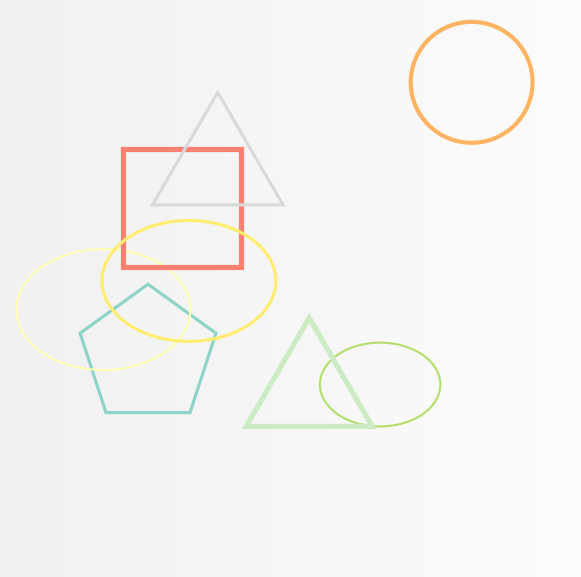[{"shape": "pentagon", "thickness": 1.5, "radius": 0.61, "center": [0.255, 0.384]}, {"shape": "oval", "thickness": 1, "radius": 0.75, "center": [0.178, 0.463]}, {"shape": "square", "thickness": 2.5, "radius": 0.51, "center": [0.313, 0.639]}, {"shape": "circle", "thickness": 2, "radius": 0.52, "center": [0.811, 0.857]}, {"shape": "oval", "thickness": 1, "radius": 0.52, "center": [0.654, 0.333]}, {"shape": "triangle", "thickness": 1.5, "radius": 0.65, "center": [0.375, 0.709]}, {"shape": "triangle", "thickness": 2.5, "radius": 0.63, "center": [0.532, 0.323]}, {"shape": "oval", "thickness": 1.5, "radius": 0.75, "center": [0.325, 0.513]}]